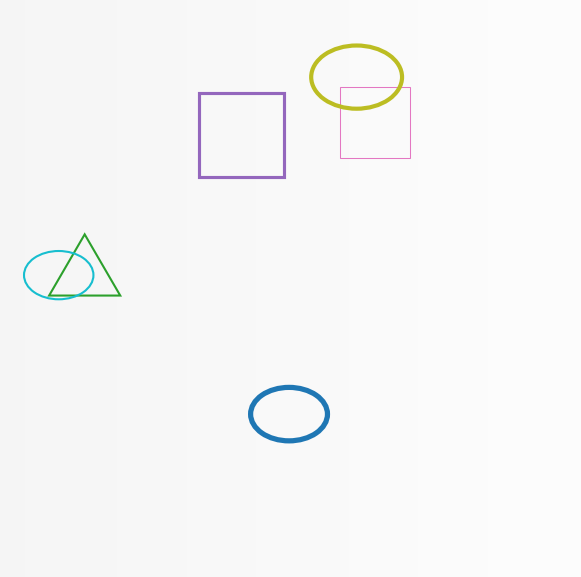[{"shape": "oval", "thickness": 2.5, "radius": 0.33, "center": [0.497, 0.282]}, {"shape": "triangle", "thickness": 1, "radius": 0.35, "center": [0.146, 0.523]}, {"shape": "square", "thickness": 1.5, "radius": 0.37, "center": [0.416, 0.765]}, {"shape": "square", "thickness": 0.5, "radius": 0.3, "center": [0.645, 0.787]}, {"shape": "oval", "thickness": 2, "radius": 0.39, "center": [0.614, 0.866]}, {"shape": "oval", "thickness": 1, "radius": 0.3, "center": [0.101, 0.523]}]